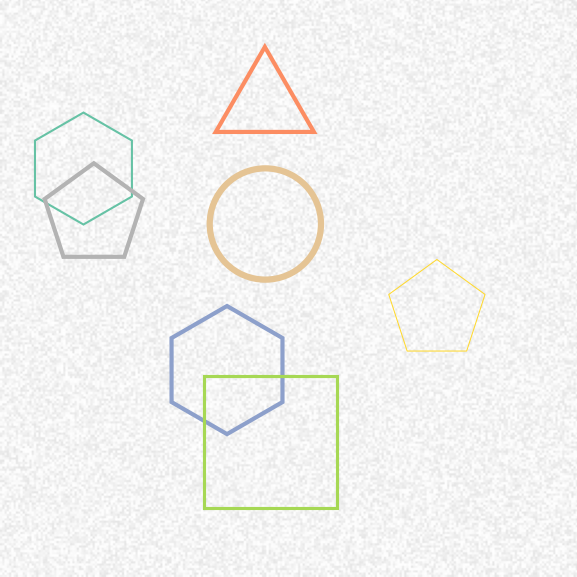[{"shape": "hexagon", "thickness": 1, "radius": 0.48, "center": [0.144, 0.707]}, {"shape": "triangle", "thickness": 2, "radius": 0.49, "center": [0.459, 0.82]}, {"shape": "hexagon", "thickness": 2, "radius": 0.55, "center": [0.393, 0.358]}, {"shape": "square", "thickness": 1.5, "radius": 0.58, "center": [0.469, 0.234]}, {"shape": "pentagon", "thickness": 0.5, "radius": 0.44, "center": [0.757, 0.462]}, {"shape": "circle", "thickness": 3, "radius": 0.48, "center": [0.459, 0.611]}, {"shape": "pentagon", "thickness": 2, "radius": 0.45, "center": [0.162, 0.627]}]